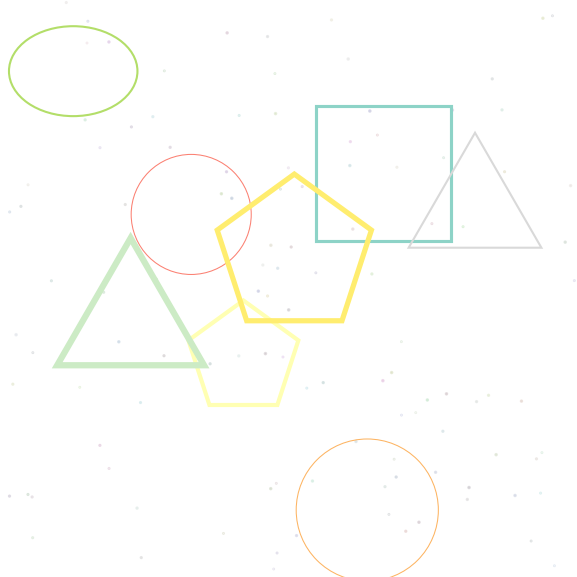[{"shape": "square", "thickness": 1.5, "radius": 0.58, "center": [0.664, 0.698]}, {"shape": "pentagon", "thickness": 2, "radius": 0.5, "center": [0.421, 0.379]}, {"shape": "circle", "thickness": 0.5, "radius": 0.52, "center": [0.331, 0.628]}, {"shape": "circle", "thickness": 0.5, "radius": 0.62, "center": [0.636, 0.116]}, {"shape": "oval", "thickness": 1, "radius": 0.56, "center": [0.127, 0.876]}, {"shape": "triangle", "thickness": 1, "radius": 0.66, "center": [0.823, 0.637]}, {"shape": "triangle", "thickness": 3, "radius": 0.73, "center": [0.226, 0.44]}, {"shape": "pentagon", "thickness": 2.5, "radius": 0.7, "center": [0.51, 0.557]}]